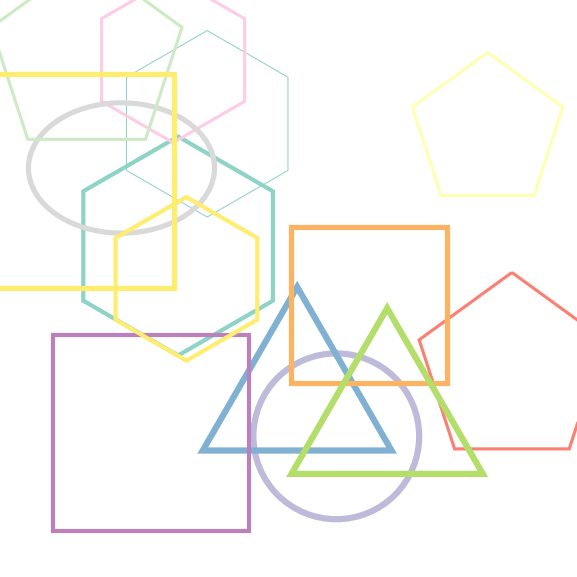[{"shape": "hexagon", "thickness": 0.5, "radius": 0.81, "center": [0.359, 0.785]}, {"shape": "hexagon", "thickness": 2, "radius": 0.95, "center": [0.308, 0.573]}, {"shape": "pentagon", "thickness": 1.5, "radius": 0.68, "center": [0.844, 0.771]}, {"shape": "circle", "thickness": 3, "radius": 0.72, "center": [0.582, 0.244]}, {"shape": "pentagon", "thickness": 1.5, "radius": 0.84, "center": [0.886, 0.358]}, {"shape": "triangle", "thickness": 3, "radius": 0.94, "center": [0.515, 0.313]}, {"shape": "square", "thickness": 2.5, "radius": 0.67, "center": [0.639, 0.471]}, {"shape": "triangle", "thickness": 3, "radius": 0.96, "center": [0.67, 0.274]}, {"shape": "hexagon", "thickness": 1.5, "radius": 0.72, "center": [0.3, 0.895]}, {"shape": "oval", "thickness": 2.5, "radius": 0.81, "center": [0.21, 0.708]}, {"shape": "square", "thickness": 2, "radius": 0.85, "center": [0.262, 0.249]}, {"shape": "pentagon", "thickness": 1.5, "radius": 0.87, "center": [0.15, 0.898]}, {"shape": "square", "thickness": 2.5, "radius": 0.92, "center": [0.117, 0.686]}, {"shape": "hexagon", "thickness": 2, "radius": 0.71, "center": [0.323, 0.516]}]